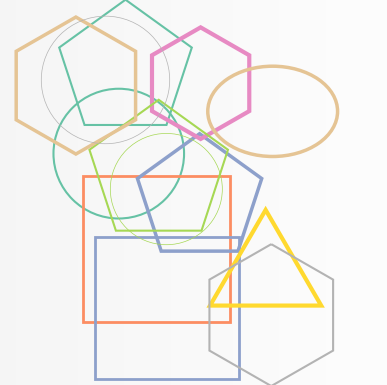[{"shape": "pentagon", "thickness": 1.5, "radius": 0.9, "center": [0.324, 0.821]}, {"shape": "circle", "thickness": 1.5, "radius": 0.84, "center": [0.307, 0.601]}, {"shape": "square", "thickness": 2, "radius": 0.95, "center": [0.404, 0.353]}, {"shape": "square", "thickness": 2, "radius": 0.93, "center": [0.43, 0.2]}, {"shape": "pentagon", "thickness": 2.5, "radius": 0.84, "center": [0.515, 0.484]}, {"shape": "hexagon", "thickness": 3, "radius": 0.72, "center": [0.518, 0.784]}, {"shape": "pentagon", "thickness": 1.5, "radius": 0.94, "center": [0.41, 0.553]}, {"shape": "circle", "thickness": 0.5, "radius": 0.72, "center": [0.429, 0.509]}, {"shape": "triangle", "thickness": 3, "radius": 0.83, "center": [0.685, 0.289]}, {"shape": "oval", "thickness": 2.5, "radius": 0.84, "center": [0.704, 0.711]}, {"shape": "hexagon", "thickness": 2.5, "radius": 0.89, "center": [0.196, 0.778]}, {"shape": "circle", "thickness": 0.5, "radius": 0.83, "center": [0.272, 0.792]}, {"shape": "hexagon", "thickness": 1.5, "radius": 0.92, "center": [0.7, 0.182]}]